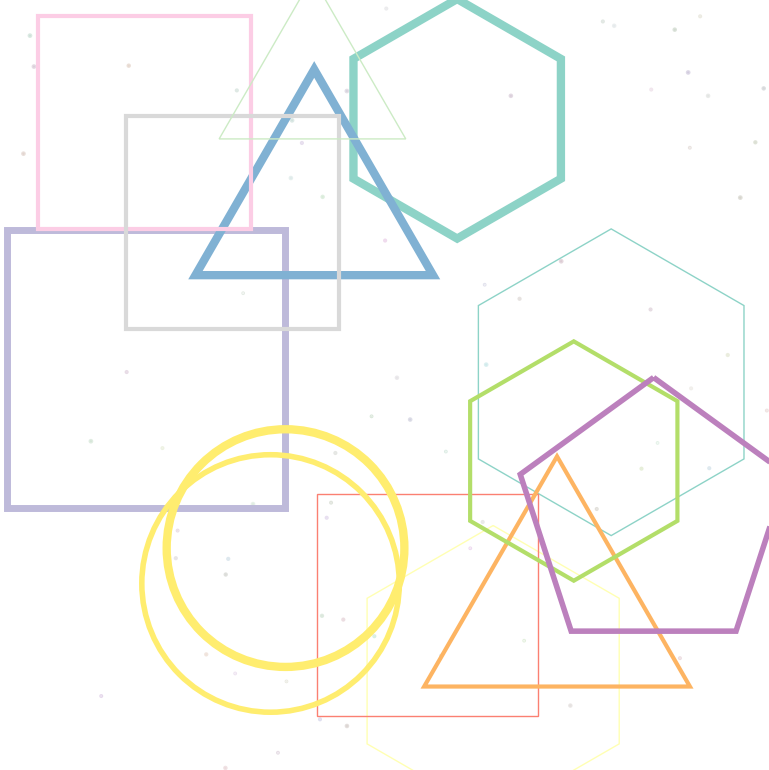[{"shape": "hexagon", "thickness": 0.5, "radius": 1.0, "center": [0.794, 0.504]}, {"shape": "hexagon", "thickness": 3, "radius": 0.78, "center": [0.594, 0.846]}, {"shape": "hexagon", "thickness": 0.5, "radius": 0.95, "center": [0.64, 0.128]}, {"shape": "square", "thickness": 2.5, "radius": 0.9, "center": [0.189, 0.521]}, {"shape": "square", "thickness": 0.5, "radius": 0.72, "center": [0.555, 0.214]}, {"shape": "triangle", "thickness": 3, "radius": 0.89, "center": [0.408, 0.732]}, {"shape": "triangle", "thickness": 1.5, "radius": 1.0, "center": [0.723, 0.208]}, {"shape": "hexagon", "thickness": 1.5, "radius": 0.78, "center": [0.745, 0.401]}, {"shape": "square", "thickness": 1.5, "radius": 0.69, "center": [0.188, 0.841]}, {"shape": "square", "thickness": 1.5, "radius": 0.69, "center": [0.302, 0.711]}, {"shape": "pentagon", "thickness": 2, "radius": 0.91, "center": [0.849, 0.328]}, {"shape": "triangle", "thickness": 0.5, "radius": 0.7, "center": [0.406, 0.89]}, {"shape": "circle", "thickness": 2, "radius": 0.84, "center": [0.351, 0.242]}, {"shape": "circle", "thickness": 3, "radius": 0.77, "center": [0.371, 0.288]}]